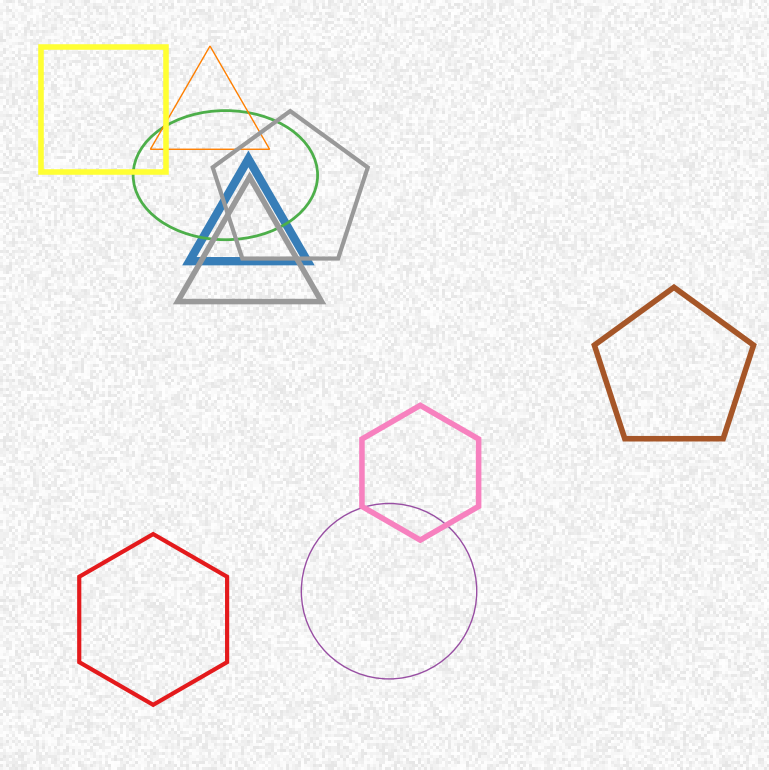[{"shape": "hexagon", "thickness": 1.5, "radius": 0.55, "center": [0.199, 0.196]}, {"shape": "triangle", "thickness": 3, "radius": 0.44, "center": [0.323, 0.705]}, {"shape": "oval", "thickness": 1, "radius": 0.6, "center": [0.293, 0.773]}, {"shape": "circle", "thickness": 0.5, "radius": 0.57, "center": [0.505, 0.232]}, {"shape": "triangle", "thickness": 0.5, "radius": 0.45, "center": [0.273, 0.851]}, {"shape": "square", "thickness": 2, "radius": 0.41, "center": [0.134, 0.858]}, {"shape": "pentagon", "thickness": 2, "radius": 0.54, "center": [0.875, 0.518]}, {"shape": "hexagon", "thickness": 2, "radius": 0.44, "center": [0.546, 0.386]}, {"shape": "triangle", "thickness": 2, "radius": 0.54, "center": [0.324, 0.662]}, {"shape": "pentagon", "thickness": 1.5, "radius": 0.53, "center": [0.377, 0.75]}]